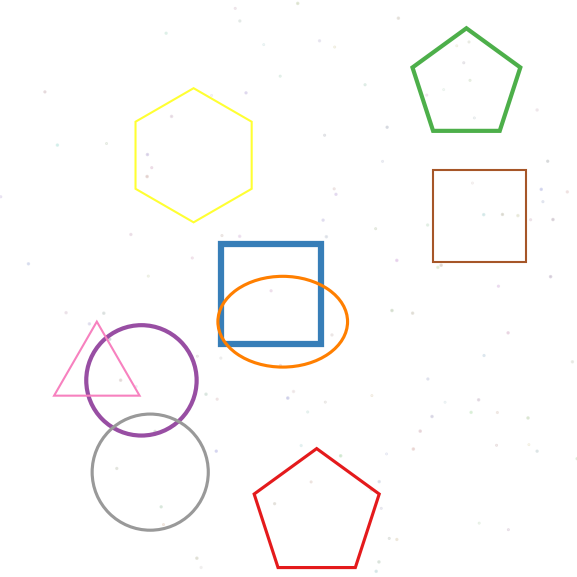[{"shape": "pentagon", "thickness": 1.5, "radius": 0.57, "center": [0.548, 0.108]}, {"shape": "square", "thickness": 3, "radius": 0.43, "center": [0.469, 0.49]}, {"shape": "pentagon", "thickness": 2, "radius": 0.49, "center": [0.808, 0.852]}, {"shape": "circle", "thickness": 2, "radius": 0.48, "center": [0.245, 0.34]}, {"shape": "oval", "thickness": 1.5, "radius": 0.56, "center": [0.49, 0.442]}, {"shape": "hexagon", "thickness": 1, "radius": 0.58, "center": [0.335, 0.73]}, {"shape": "square", "thickness": 1, "radius": 0.4, "center": [0.831, 0.625]}, {"shape": "triangle", "thickness": 1, "radius": 0.43, "center": [0.168, 0.357]}, {"shape": "circle", "thickness": 1.5, "radius": 0.5, "center": [0.26, 0.182]}]